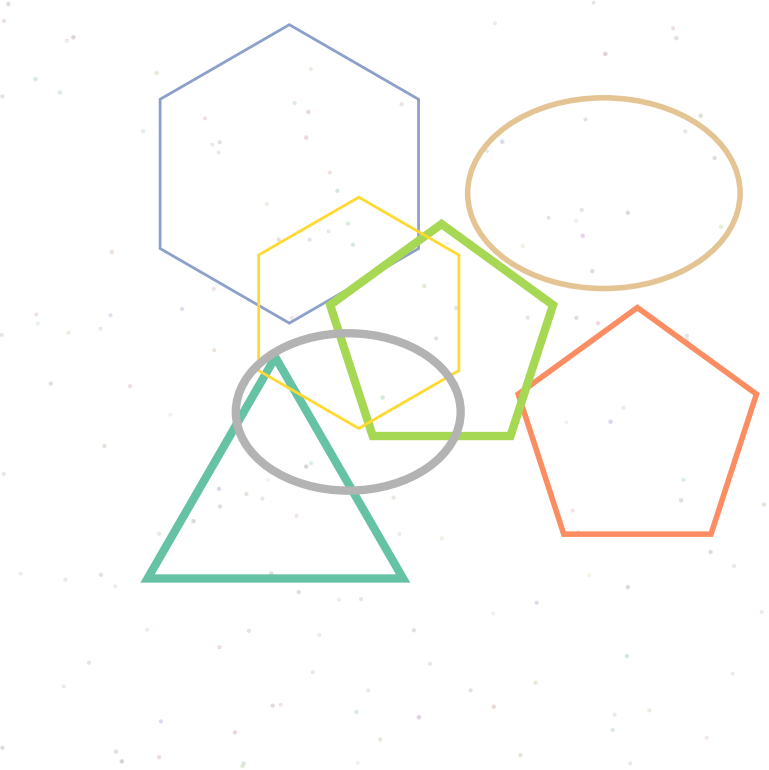[{"shape": "triangle", "thickness": 3, "radius": 0.96, "center": [0.358, 0.345]}, {"shape": "pentagon", "thickness": 2, "radius": 0.81, "center": [0.828, 0.438]}, {"shape": "hexagon", "thickness": 1, "radius": 0.97, "center": [0.376, 0.774]}, {"shape": "pentagon", "thickness": 3, "radius": 0.76, "center": [0.573, 0.557]}, {"shape": "hexagon", "thickness": 1, "radius": 0.75, "center": [0.466, 0.594]}, {"shape": "oval", "thickness": 2, "radius": 0.88, "center": [0.784, 0.749]}, {"shape": "oval", "thickness": 3, "radius": 0.73, "center": [0.452, 0.465]}]